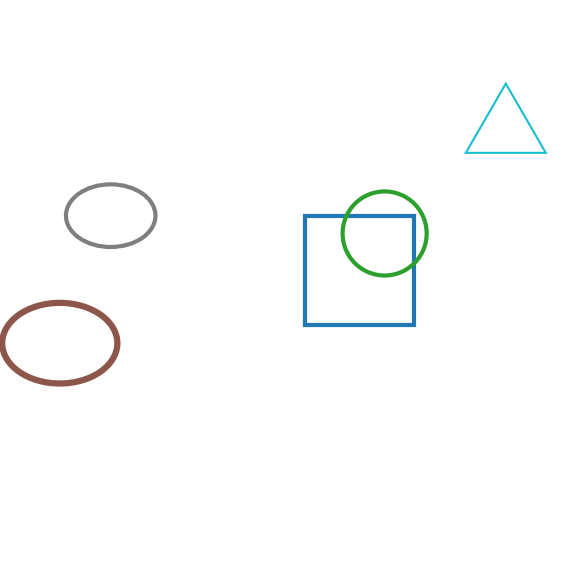[{"shape": "square", "thickness": 2, "radius": 0.47, "center": [0.623, 0.531]}, {"shape": "circle", "thickness": 2, "radius": 0.36, "center": [0.666, 0.595]}, {"shape": "oval", "thickness": 3, "radius": 0.5, "center": [0.103, 0.405]}, {"shape": "oval", "thickness": 2, "radius": 0.39, "center": [0.192, 0.626]}, {"shape": "triangle", "thickness": 1, "radius": 0.4, "center": [0.876, 0.774]}]